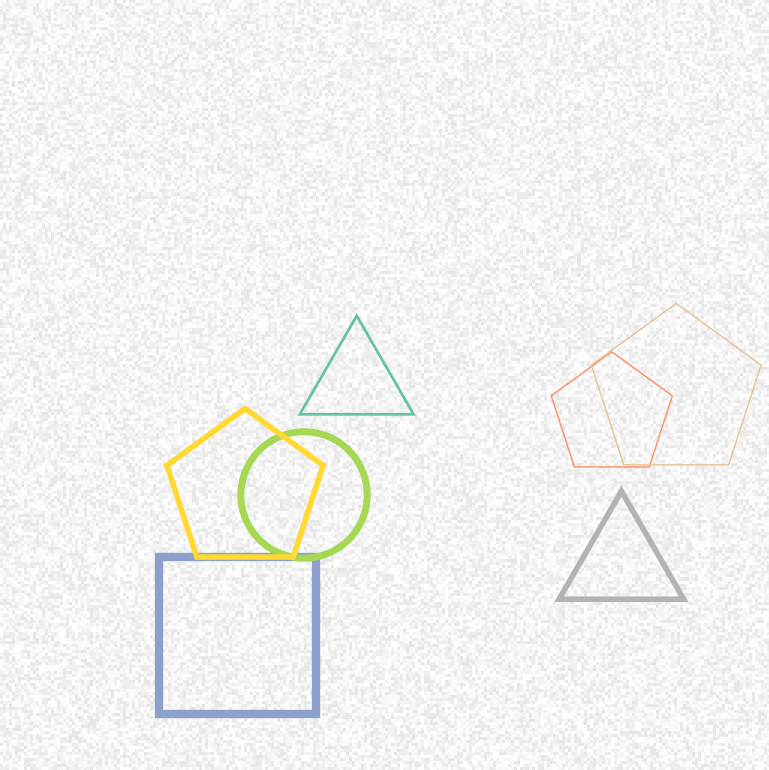[{"shape": "triangle", "thickness": 1, "radius": 0.43, "center": [0.463, 0.505]}, {"shape": "pentagon", "thickness": 0.5, "radius": 0.41, "center": [0.795, 0.46]}, {"shape": "square", "thickness": 3, "radius": 0.51, "center": [0.308, 0.175]}, {"shape": "circle", "thickness": 2.5, "radius": 0.41, "center": [0.395, 0.357]}, {"shape": "pentagon", "thickness": 2, "radius": 0.53, "center": [0.318, 0.363]}, {"shape": "pentagon", "thickness": 0.5, "radius": 0.58, "center": [0.878, 0.49]}, {"shape": "triangle", "thickness": 2, "radius": 0.47, "center": [0.807, 0.269]}]